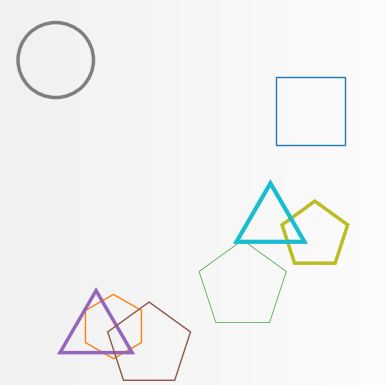[{"shape": "square", "thickness": 1, "radius": 0.44, "center": [0.801, 0.712]}, {"shape": "hexagon", "thickness": 1, "radius": 0.42, "center": [0.293, 0.152]}, {"shape": "pentagon", "thickness": 0.5, "radius": 0.59, "center": [0.626, 0.258]}, {"shape": "triangle", "thickness": 2.5, "radius": 0.54, "center": [0.248, 0.138]}, {"shape": "pentagon", "thickness": 1, "radius": 0.56, "center": [0.385, 0.103]}, {"shape": "circle", "thickness": 2.5, "radius": 0.49, "center": [0.144, 0.844]}, {"shape": "pentagon", "thickness": 2.5, "radius": 0.45, "center": [0.813, 0.388]}, {"shape": "triangle", "thickness": 3, "radius": 0.51, "center": [0.698, 0.423]}]